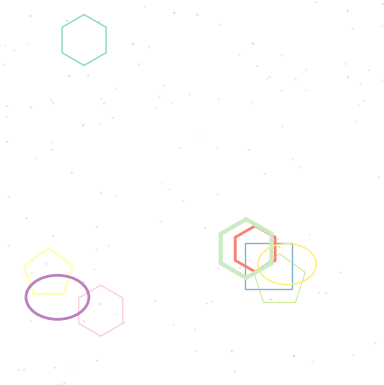[{"shape": "hexagon", "thickness": 1, "radius": 0.33, "center": [0.218, 0.896]}, {"shape": "pentagon", "thickness": 1.5, "radius": 0.33, "center": [0.126, 0.289]}, {"shape": "hexagon", "thickness": 2, "radius": 0.3, "center": [0.663, 0.354]}, {"shape": "square", "thickness": 1, "radius": 0.3, "center": [0.697, 0.31]}, {"shape": "pentagon", "thickness": 0.5, "radius": 0.35, "center": [0.726, 0.271]}, {"shape": "hexagon", "thickness": 1, "radius": 0.33, "center": [0.262, 0.193]}, {"shape": "oval", "thickness": 2, "radius": 0.41, "center": [0.149, 0.228]}, {"shape": "hexagon", "thickness": 3, "radius": 0.38, "center": [0.639, 0.354]}, {"shape": "oval", "thickness": 1, "radius": 0.38, "center": [0.746, 0.314]}]